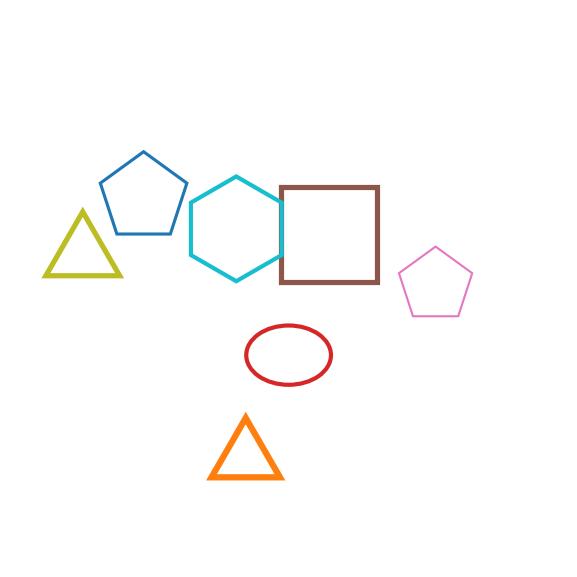[{"shape": "pentagon", "thickness": 1.5, "radius": 0.39, "center": [0.249, 0.658]}, {"shape": "triangle", "thickness": 3, "radius": 0.34, "center": [0.425, 0.207]}, {"shape": "oval", "thickness": 2, "radius": 0.37, "center": [0.5, 0.384]}, {"shape": "square", "thickness": 2.5, "radius": 0.41, "center": [0.57, 0.593]}, {"shape": "pentagon", "thickness": 1, "radius": 0.33, "center": [0.754, 0.505]}, {"shape": "triangle", "thickness": 2.5, "radius": 0.37, "center": [0.143, 0.559]}, {"shape": "hexagon", "thickness": 2, "radius": 0.45, "center": [0.409, 0.603]}]